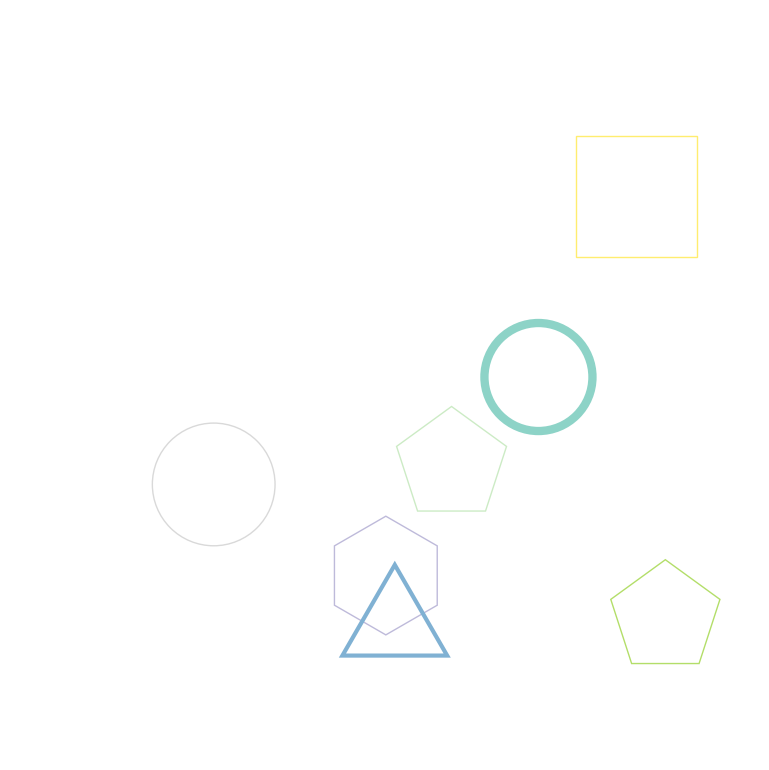[{"shape": "circle", "thickness": 3, "radius": 0.35, "center": [0.699, 0.51]}, {"shape": "hexagon", "thickness": 0.5, "radius": 0.39, "center": [0.501, 0.253]}, {"shape": "triangle", "thickness": 1.5, "radius": 0.39, "center": [0.513, 0.188]}, {"shape": "pentagon", "thickness": 0.5, "radius": 0.37, "center": [0.864, 0.199]}, {"shape": "circle", "thickness": 0.5, "radius": 0.4, "center": [0.278, 0.371]}, {"shape": "pentagon", "thickness": 0.5, "radius": 0.38, "center": [0.586, 0.397]}, {"shape": "square", "thickness": 0.5, "radius": 0.39, "center": [0.826, 0.745]}]